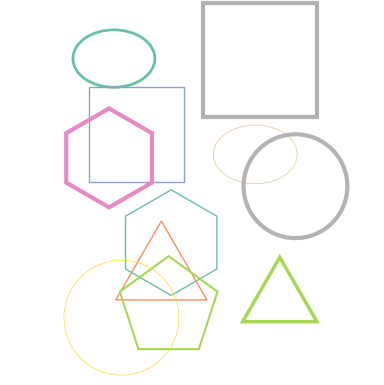[{"shape": "hexagon", "thickness": 1, "radius": 0.69, "center": [0.445, 0.37]}, {"shape": "oval", "thickness": 2, "radius": 0.53, "center": [0.296, 0.848]}, {"shape": "triangle", "thickness": 1, "radius": 0.68, "center": [0.419, 0.289]}, {"shape": "square", "thickness": 1, "radius": 0.62, "center": [0.354, 0.651]}, {"shape": "hexagon", "thickness": 3, "radius": 0.64, "center": [0.283, 0.59]}, {"shape": "pentagon", "thickness": 1.5, "radius": 0.67, "center": [0.438, 0.201]}, {"shape": "triangle", "thickness": 2.5, "radius": 0.56, "center": [0.727, 0.22]}, {"shape": "circle", "thickness": 0.5, "radius": 0.75, "center": [0.315, 0.175]}, {"shape": "oval", "thickness": 0.5, "radius": 0.54, "center": [0.663, 0.599]}, {"shape": "square", "thickness": 3, "radius": 0.74, "center": [0.675, 0.844]}, {"shape": "circle", "thickness": 3, "radius": 0.67, "center": [0.767, 0.516]}]